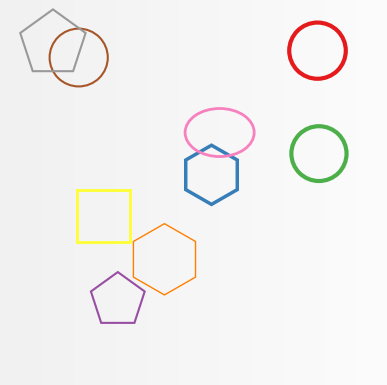[{"shape": "circle", "thickness": 3, "radius": 0.36, "center": [0.819, 0.868]}, {"shape": "hexagon", "thickness": 2.5, "radius": 0.38, "center": [0.546, 0.546]}, {"shape": "circle", "thickness": 3, "radius": 0.36, "center": [0.823, 0.601]}, {"shape": "pentagon", "thickness": 1.5, "radius": 0.36, "center": [0.304, 0.22]}, {"shape": "hexagon", "thickness": 1, "radius": 0.46, "center": [0.424, 0.326]}, {"shape": "square", "thickness": 2, "radius": 0.34, "center": [0.267, 0.44]}, {"shape": "circle", "thickness": 1.5, "radius": 0.38, "center": [0.203, 0.851]}, {"shape": "oval", "thickness": 2, "radius": 0.45, "center": [0.567, 0.656]}, {"shape": "pentagon", "thickness": 1.5, "radius": 0.44, "center": [0.137, 0.887]}]